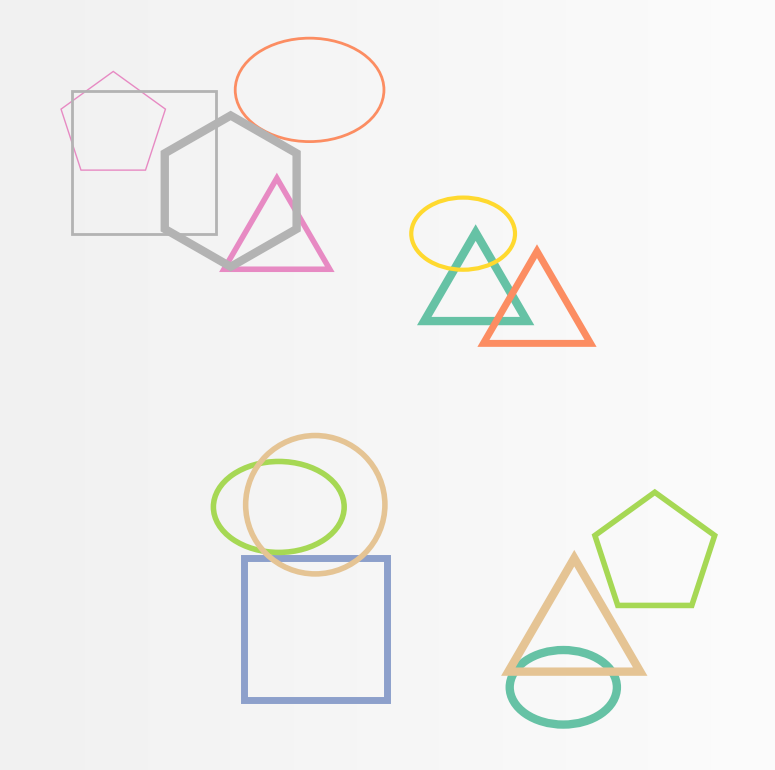[{"shape": "oval", "thickness": 3, "radius": 0.35, "center": [0.727, 0.107]}, {"shape": "triangle", "thickness": 3, "radius": 0.38, "center": [0.614, 0.621]}, {"shape": "triangle", "thickness": 2.5, "radius": 0.4, "center": [0.693, 0.594]}, {"shape": "oval", "thickness": 1, "radius": 0.48, "center": [0.399, 0.883]}, {"shape": "square", "thickness": 2.5, "radius": 0.46, "center": [0.407, 0.183]}, {"shape": "pentagon", "thickness": 0.5, "radius": 0.35, "center": [0.146, 0.836]}, {"shape": "triangle", "thickness": 2, "radius": 0.39, "center": [0.357, 0.69]}, {"shape": "pentagon", "thickness": 2, "radius": 0.41, "center": [0.845, 0.279]}, {"shape": "oval", "thickness": 2, "radius": 0.42, "center": [0.36, 0.342]}, {"shape": "oval", "thickness": 1.5, "radius": 0.33, "center": [0.598, 0.697]}, {"shape": "circle", "thickness": 2, "radius": 0.45, "center": [0.407, 0.345]}, {"shape": "triangle", "thickness": 3, "radius": 0.49, "center": [0.741, 0.177]}, {"shape": "square", "thickness": 1, "radius": 0.46, "center": [0.186, 0.789]}, {"shape": "hexagon", "thickness": 3, "radius": 0.49, "center": [0.298, 0.752]}]